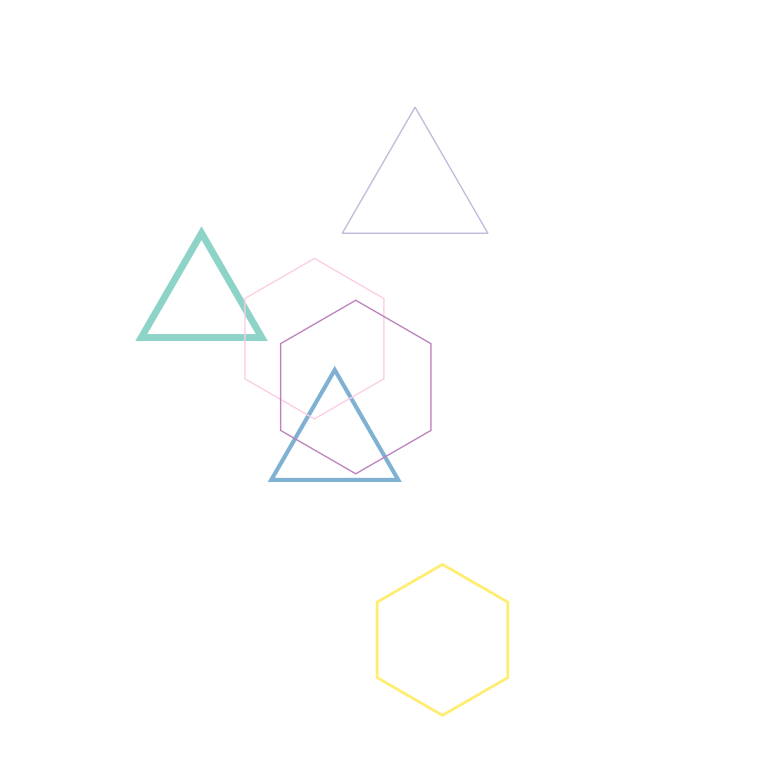[{"shape": "triangle", "thickness": 2.5, "radius": 0.45, "center": [0.262, 0.607]}, {"shape": "triangle", "thickness": 0.5, "radius": 0.55, "center": [0.539, 0.752]}, {"shape": "triangle", "thickness": 1.5, "radius": 0.48, "center": [0.435, 0.424]}, {"shape": "hexagon", "thickness": 0.5, "radius": 0.52, "center": [0.408, 0.56]}, {"shape": "hexagon", "thickness": 0.5, "radius": 0.56, "center": [0.462, 0.497]}, {"shape": "hexagon", "thickness": 1, "radius": 0.49, "center": [0.575, 0.169]}]